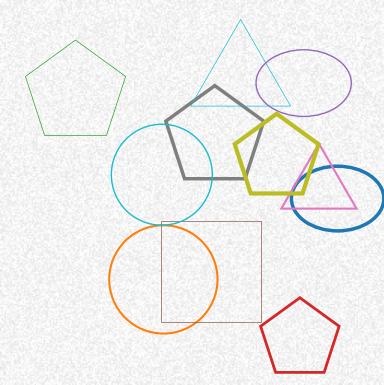[{"shape": "oval", "thickness": 2.5, "radius": 0.6, "center": [0.877, 0.484]}, {"shape": "circle", "thickness": 1.5, "radius": 0.7, "center": [0.424, 0.274]}, {"shape": "pentagon", "thickness": 0.5, "radius": 0.68, "center": [0.196, 0.759]}, {"shape": "pentagon", "thickness": 2, "radius": 0.54, "center": [0.779, 0.119]}, {"shape": "oval", "thickness": 1, "radius": 0.62, "center": [0.789, 0.784]}, {"shape": "square", "thickness": 0.5, "radius": 0.65, "center": [0.548, 0.294]}, {"shape": "triangle", "thickness": 1.5, "radius": 0.56, "center": [0.828, 0.514]}, {"shape": "pentagon", "thickness": 2.5, "radius": 0.67, "center": [0.558, 0.644]}, {"shape": "pentagon", "thickness": 3, "radius": 0.57, "center": [0.719, 0.59]}, {"shape": "triangle", "thickness": 0.5, "radius": 0.75, "center": [0.625, 0.799]}, {"shape": "circle", "thickness": 1, "radius": 0.66, "center": [0.42, 0.546]}]